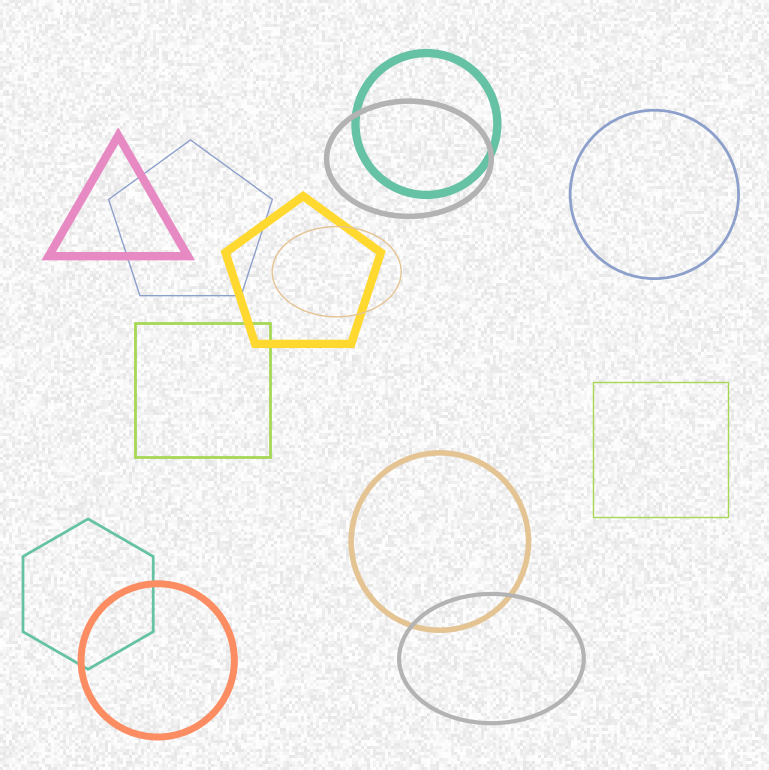[{"shape": "circle", "thickness": 3, "radius": 0.46, "center": [0.554, 0.839]}, {"shape": "hexagon", "thickness": 1, "radius": 0.49, "center": [0.114, 0.228]}, {"shape": "circle", "thickness": 2.5, "radius": 0.5, "center": [0.205, 0.142]}, {"shape": "circle", "thickness": 1, "radius": 0.55, "center": [0.85, 0.747]}, {"shape": "pentagon", "thickness": 0.5, "radius": 0.56, "center": [0.247, 0.706]}, {"shape": "triangle", "thickness": 3, "radius": 0.52, "center": [0.154, 0.719]}, {"shape": "square", "thickness": 1, "radius": 0.44, "center": [0.263, 0.494]}, {"shape": "square", "thickness": 0.5, "radius": 0.44, "center": [0.858, 0.417]}, {"shape": "pentagon", "thickness": 3, "radius": 0.53, "center": [0.394, 0.639]}, {"shape": "circle", "thickness": 2, "radius": 0.58, "center": [0.571, 0.297]}, {"shape": "oval", "thickness": 0.5, "radius": 0.42, "center": [0.437, 0.647]}, {"shape": "oval", "thickness": 2, "radius": 0.53, "center": [0.531, 0.794]}, {"shape": "oval", "thickness": 1.5, "radius": 0.6, "center": [0.638, 0.145]}]